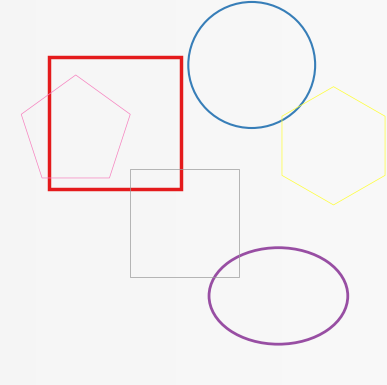[{"shape": "square", "thickness": 2.5, "radius": 0.85, "center": [0.296, 0.68]}, {"shape": "circle", "thickness": 1.5, "radius": 0.82, "center": [0.65, 0.831]}, {"shape": "oval", "thickness": 2, "radius": 0.9, "center": [0.718, 0.231]}, {"shape": "hexagon", "thickness": 0.5, "radius": 0.77, "center": [0.861, 0.621]}, {"shape": "pentagon", "thickness": 0.5, "radius": 0.74, "center": [0.195, 0.657]}, {"shape": "square", "thickness": 0.5, "radius": 0.7, "center": [0.476, 0.421]}]